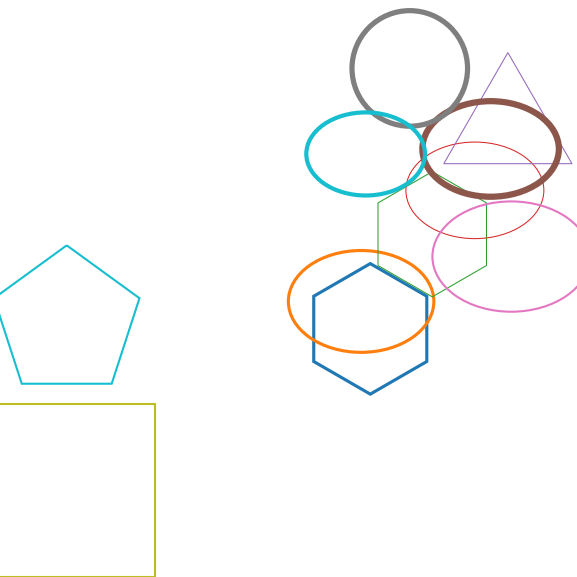[{"shape": "hexagon", "thickness": 1.5, "radius": 0.57, "center": [0.641, 0.43]}, {"shape": "oval", "thickness": 1.5, "radius": 0.63, "center": [0.625, 0.477]}, {"shape": "hexagon", "thickness": 0.5, "radius": 0.54, "center": [0.748, 0.594]}, {"shape": "oval", "thickness": 0.5, "radius": 0.6, "center": [0.822, 0.67]}, {"shape": "triangle", "thickness": 0.5, "radius": 0.64, "center": [0.879, 0.78]}, {"shape": "oval", "thickness": 3, "radius": 0.59, "center": [0.85, 0.741]}, {"shape": "oval", "thickness": 1, "radius": 0.68, "center": [0.885, 0.555]}, {"shape": "circle", "thickness": 2.5, "radius": 0.5, "center": [0.71, 0.881]}, {"shape": "square", "thickness": 1, "radius": 0.75, "center": [0.118, 0.15]}, {"shape": "pentagon", "thickness": 1, "radius": 0.66, "center": [0.116, 0.442]}, {"shape": "oval", "thickness": 2, "radius": 0.51, "center": [0.633, 0.733]}]